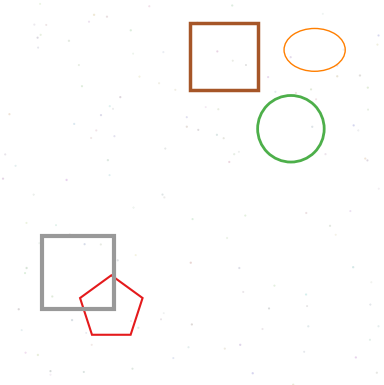[{"shape": "pentagon", "thickness": 1.5, "radius": 0.43, "center": [0.289, 0.2]}, {"shape": "circle", "thickness": 2, "radius": 0.43, "center": [0.756, 0.666]}, {"shape": "oval", "thickness": 1, "radius": 0.4, "center": [0.817, 0.87]}, {"shape": "square", "thickness": 2.5, "radius": 0.44, "center": [0.583, 0.853]}, {"shape": "square", "thickness": 3, "radius": 0.47, "center": [0.202, 0.292]}]